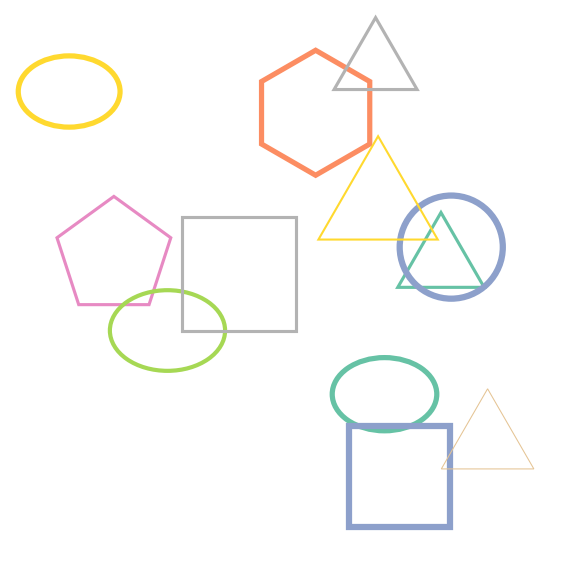[{"shape": "oval", "thickness": 2.5, "radius": 0.45, "center": [0.666, 0.317]}, {"shape": "triangle", "thickness": 1.5, "radius": 0.43, "center": [0.764, 0.545]}, {"shape": "hexagon", "thickness": 2.5, "radius": 0.54, "center": [0.547, 0.804]}, {"shape": "circle", "thickness": 3, "radius": 0.45, "center": [0.781, 0.571]}, {"shape": "square", "thickness": 3, "radius": 0.44, "center": [0.693, 0.174]}, {"shape": "pentagon", "thickness": 1.5, "radius": 0.52, "center": [0.197, 0.555]}, {"shape": "oval", "thickness": 2, "radius": 0.5, "center": [0.29, 0.427]}, {"shape": "triangle", "thickness": 1, "radius": 0.6, "center": [0.655, 0.644]}, {"shape": "oval", "thickness": 2.5, "radius": 0.44, "center": [0.12, 0.841]}, {"shape": "triangle", "thickness": 0.5, "radius": 0.46, "center": [0.844, 0.233]}, {"shape": "triangle", "thickness": 1.5, "radius": 0.42, "center": [0.65, 0.886]}, {"shape": "square", "thickness": 1.5, "radius": 0.49, "center": [0.414, 0.525]}]